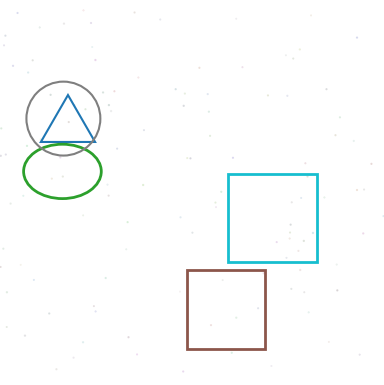[{"shape": "triangle", "thickness": 1.5, "radius": 0.41, "center": [0.177, 0.672]}, {"shape": "oval", "thickness": 2, "radius": 0.5, "center": [0.162, 0.555]}, {"shape": "square", "thickness": 2, "radius": 0.51, "center": [0.587, 0.196]}, {"shape": "circle", "thickness": 1.5, "radius": 0.48, "center": [0.165, 0.692]}, {"shape": "square", "thickness": 2, "radius": 0.57, "center": [0.708, 0.434]}]